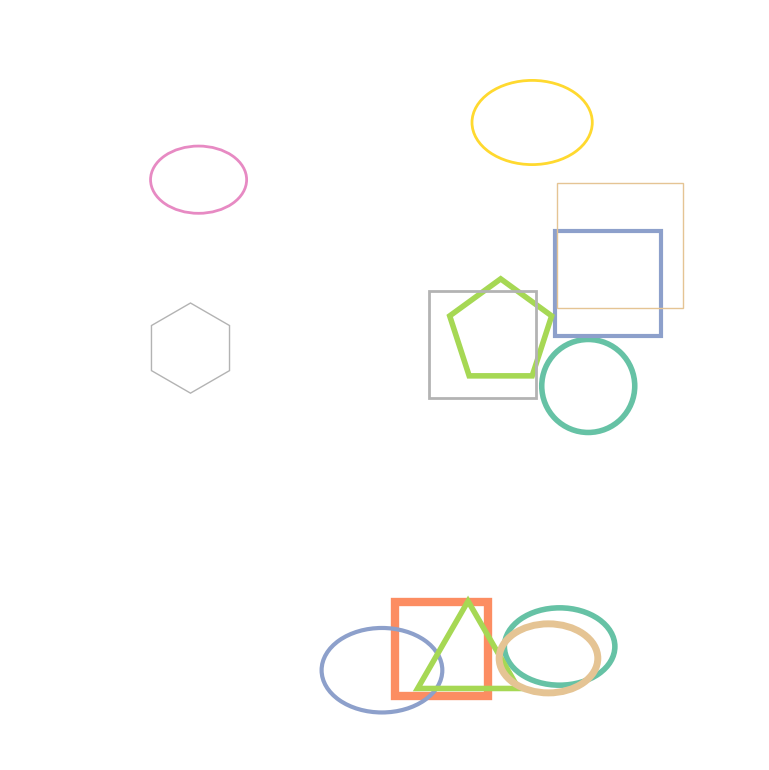[{"shape": "circle", "thickness": 2, "radius": 0.3, "center": [0.764, 0.499]}, {"shape": "oval", "thickness": 2, "radius": 0.36, "center": [0.727, 0.16]}, {"shape": "square", "thickness": 3, "radius": 0.3, "center": [0.573, 0.157]}, {"shape": "square", "thickness": 1.5, "radius": 0.34, "center": [0.789, 0.632]}, {"shape": "oval", "thickness": 1.5, "radius": 0.39, "center": [0.496, 0.13]}, {"shape": "oval", "thickness": 1, "radius": 0.31, "center": [0.258, 0.767]}, {"shape": "triangle", "thickness": 2, "radius": 0.38, "center": [0.608, 0.144]}, {"shape": "pentagon", "thickness": 2, "radius": 0.35, "center": [0.65, 0.568]}, {"shape": "oval", "thickness": 1, "radius": 0.39, "center": [0.691, 0.841]}, {"shape": "square", "thickness": 0.5, "radius": 0.41, "center": [0.805, 0.681]}, {"shape": "oval", "thickness": 2.5, "radius": 0.32, "center": [0.712, 0.145]}, {"shape": "hexagon", "thickness": 0.5, "radius": 0.29, "center": [0.247, 0.548]}, {"shape": "square", "thickness": 1, "radius": 0.35, "center": [0.626, 0.552]}]